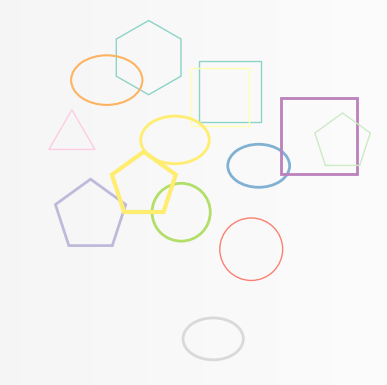[{"shape": "hexagon", "thickness": 1, "radius": 0.48, "center": [0.384, 0.85]}, {"shape": "square", "thickness": 1, "radius": 0.4, "center": [0.594, 0.763]}, {"shape": "square", "thickness": 1, "radius": 0.37, "center": [0.567, 0.748]}, {"shape": "pentagon", "thickness": 2, "radius": 0.48, "center": [0.234, 0.439]}, {"shape": "circle", "thickness": 1, "radius": 0.41, "center": [0.648, 0.353]}, {"shape": "oval", "thickness": 2, "radius": 0.4, "center": [0.668, 0.569]}, {"shape": "oval", "thickness": 1.5, "radius": 0.46, "center": [0.275, 0.792]}, {"shape": "circle", "thickness": 2, "radius": 0.38, "center": [0.467, 0.449]}, {"shape": "triangle", "thickness": 1, "radius": 0.34, "center": [0.186, 0.646]}, {"shape": "oval", "thickness": 2, "radius": 0.39, "center": [0.55, 0.12]}, {"shape": "square", "thickness": 2, "radius": 0.49, "center": [0.822, 0.646]}, {"shape": "pentagon", "thickness": 1, "radius": 0.38, "center": [0.884, 0.631]}, {"shape": "oval", "thickness": 2, "radius": 0.44, "center": [0.452, 0.637]}, {"shape": "pentagon", "thickness": 3, "radius": 0.43, "center": [0.371, 0.519]}]